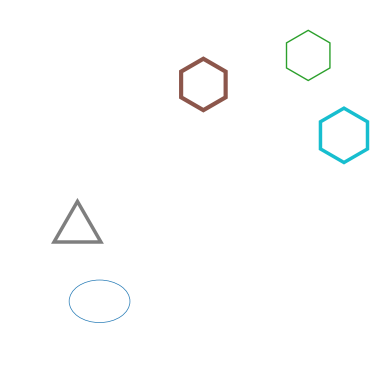[{"shape": "oval", "thickness": 0.5, "radius": 0.39, "center": [0.259, 0.217]}, {"shape": "hexagon", "thickness": 1, "radius": 0.33, "center": [0.801, 0.856]}, {"shape": "hexagon", "thickness": 3, "radius": 0.33, "center": [0.528, 0.781]}, {"shape": "triangle", "thickness": 2.5, "radius": 0.35, "center": [0.201, 0.407]}, {"shape": "hexagon", "thickness": 2.5, "radius": 0.35, "center": [0.893, 0.648]}]